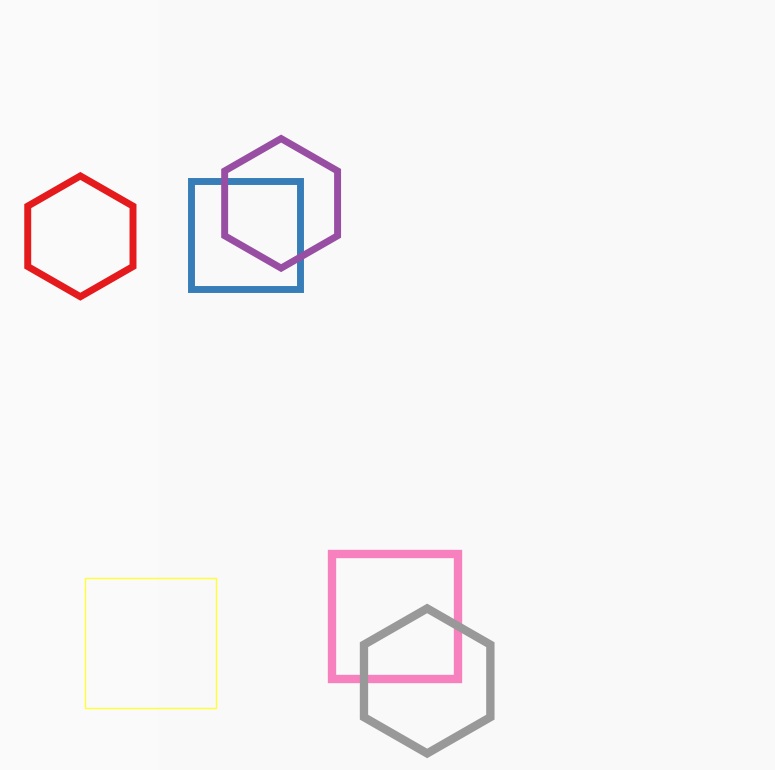[{"shape": "hexagon", "thickness": 2.5, "radius": 0.39, "center": [0.104, 0.693]}, {"shape": "square", "thickness": 2.5, "radius": 0.35, "center": [0.317, 0.695]}, {"shape": "hexagon", "thickness": 2.5, "radius": 0.42, "center": [0.363, 0.736]}, {"shape": "square", "thickness": 0.5, "radius": 0.42, "center": [0.194, 0.165]}, {"shape": "square", "thickness": 3, "radius": 0.41, "center": [0.51, 0.199]}, {"shape": "hexagon", "thickness": 3, "radius": 0.47, "center": [0.551, 0.116]}]